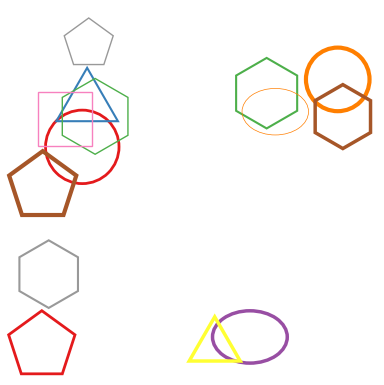[{"shape": "pentagon", "thickness": 2, "radius": 0.45, "center": [0.109, 0.102]}, {"shape": "circle", "thickness": 2, "radius": 0.48, "center": [0.214, 0.619]}, {"shape": "triangle", "thickness": 1.5, "radius": 0.46, "center": [0.226, 0.731]}, {"shape": "hexagon", "thickness": 1.5, "radius": 0.46, "center": [0.693, 0.758]}, {"shape": "hexagon", "thickness": 1, "radius": 0.49, "center": [0.247, 0.698]}, {"shape": "oval", "thickness": 2.5, "radius": 0.49, "center": [0.649, 0.125]}, {"shape": "circle", "thickness": 3, "radius": 0.41, "center": [0.877, 0.794]}, {"shape": "oval", "thickness": 0.5, "radius": 0.43, "center": [0.715, 0.71]}, {"shape": "triangle", "thickness": 2.5, "radius": 0.38, "center": [0.558, 0.101]}, {"shape": "hexagon", "thickness": 2.5, "radius": 0.42, "center": [0.891, 0.697]}, {"shape": "pentagon", "thickness": 3, "radius": 0.46, "center": [0.111, 0.516]}, {"shape": "square", "thickness": 1, "radius": 0.36, "center": [0.169, 0.691]}, {"shape": "hexagon", "thickness": 1.5, "radius": 0.44, "center": [0.126, 0.288]}, {"shape": "pentagon", "thickness": 1, "radius": 0.33, "center": [0.23, 0.886]}]